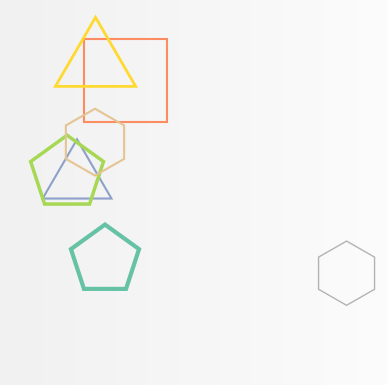[{"shape": "pentagon", "thickness": 3, "radius": 0.46, "center": [0.271, 0.324]}, {"shape": "square", "thickness": 1.5, "radius": 0.54, "center": [0.324, 0.791]}, {"shape": "triangle", "thickness": 1.5, "radius": 0.51, "center": [0.199, 0.536]}, {"shape": "pentagon", "thickness": 2.5, "radius": 0.49, "center": [0.173, 0.55]}, {"shape": "triangle", "thickness": 2, "radius": 0.6, "center": [0.247, 0.835]}, {"shape": "hexagon", "thickness": 1.5, "radius": 0.43, "center": [0.245, 0.631]}, {"shape": "hexagon", "thickness": 1, "radius": 0.42, "center": [0.894, 0.29]}]